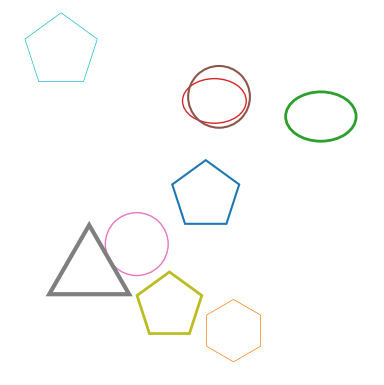[{"shape": "pentagon", "thickness": 1.5, "radius": 0.46, "center": [0.534, 0.493]}, {"shape": "hexagon", "thickness": 0.5, "radius": 0.41, "center": [0.607, 0.141]}, {"shape": "oval", "thickness": 2, "radius": 0.46, "center": [0.833, 0.697]}, {"shape": "oval", "thickness": 1, "radius": 0.41, "center": [0.557, 0.738]}, {"shape": "circle", "thickness": 1.5, "radius": 0.4, "center": [0.569, 0.748]}, {"shape": "circle", "thickness": 1, "radius": 0.41, "center": [0.355, 0.366]}, {"shape": "triangle", "thickness": 3, "radius": 0.6, "center": [0.232, 0.296]}, {"shape": "pentagon", "thickness": 2, "radius": 0.44, "center": [0.44, 0.205]}, {"shape": "pentagon", "thickness": 0.5, "radius": 0.49, "center": [0.159, 0.868]}]